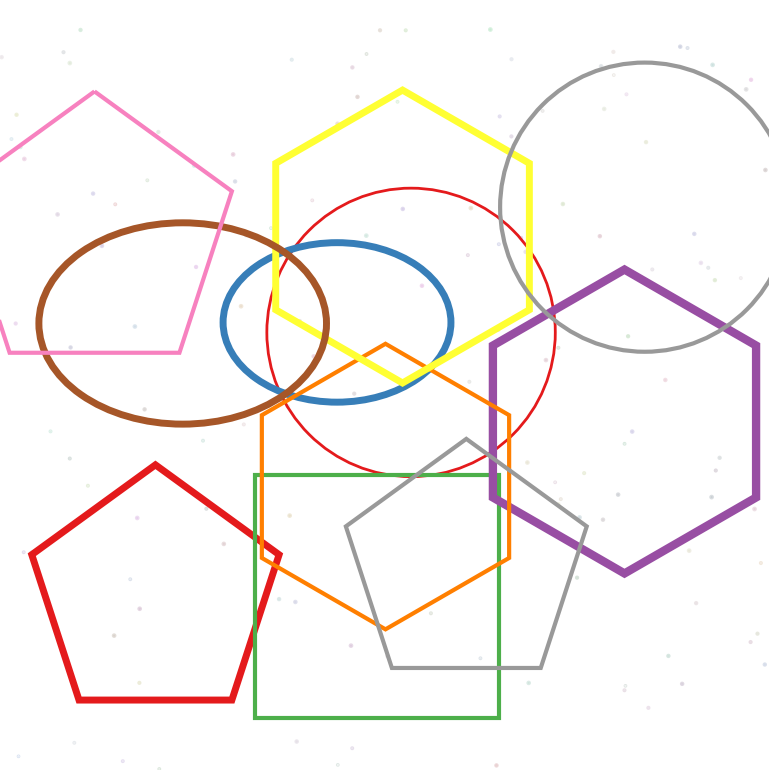[{"shape": "pentagon", "thickness": 2.5, "radius": 0.84, "center": [0.202, 0.227]}, {"shape": "circle", "thickness": 1, "radius": 0.94, "center": [0.534, 0.568]}, {"shape": "oval", "thickness": 2.5, "radius": 0.74, "center": [0.438, 0.581]}, {"shape": "square", "thickness": 1.5, "radius": 0.79, "center": [0.49, 0.225]}, {"shape": "hexagon", "thickness": 3, "radius": 0.99, "center": [0.811, 0.453]}, {"shape": "hexagon", "thickness": 1.5, "radius": 0.93, "center": [0.501, 0.368]}, {"shape": "hexagon", "thickness": 2.5, "radius": 0.95, "center": [0.523, 0.693]}, {"shape": "oval", "thickness": 2.5, "radius": 0.93, "center": [0.237, 0.58]}, {"shape": "pentagon", "thickness": 1.5, "radius": 0.94, "center": [0.123, 0.694]}, {"shape": "pentagon", "thickness": 1.5, "radius": 0.82, "center": [0.606, 0.266]}, {"shape": "circle", "thickness": 1.5, "radius": 0.94, "center": [0.837, 0.731]}]